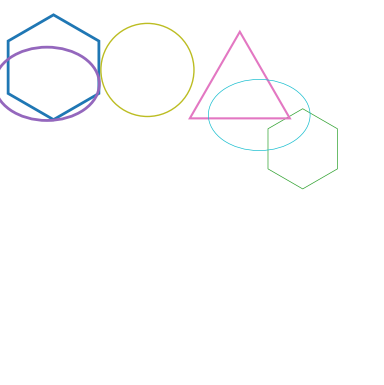[{"shape": "hexagon", "thickness": 2, "radius": 0.68, "center": [0.139, 0.825]}, {"shape": "hexagon", "thickness": 0.5, "radius": 0.52, "center": [0.786, 0.613]}, {"shape": "oval", "thickness": 2, "radius": 0.68, "center": [0.122, 0.782]}, {"shape": "triangle", "thickness": 1.5, "radius": 0.75, "center": [0.623, 0.768]}, {"shape": "circle", "thickness": 1, "radius": 0.6, "center": [0.383, 0.818]}, {"shape": "oval", "thickness": 0.5, "radius": 0.66, "center": [0.673, 0.701]}]